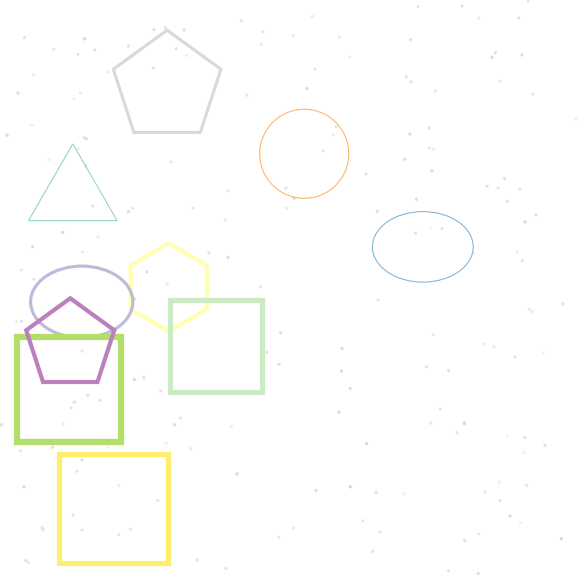[{"shape": "triangle", "thickness": 0.5, "radius": 0.44, "center": [0.126, 0.661]}, {"shape": "hexagon", "thickness": 2, "radius": 0.38, "center": [0.292, 0.502]}, {"shape": "oval", "thickness": 1.5, "radius": 0.44, "center": [0.142, 0.476]}, {"shape": "oval", "thickness": 0.5, "radius": 0.44, "center": [0.732, 0.572]}, {"shape": "circle", "thickness": 0.5, "radius": 0.39, "center": [0.527, 0.733]}, {"shape": "square", "thickness": 3, "radius": 0.45, "center": [0.119, 0.325]}, {"shape": "pentagon", "thickness": 1.5, "radius": 0.49, "center": [0.289, 0.849]}, {"shape": "pentagon", "thickness": 2, "radius": 0.4, "center": [0.122, 0.402]}, {"shape": "square", "thickness": 2.5, "radius": 0.4, "center": [0.374, 0.4]}, {"shape": "square", "thickness": 2.5, "radius": 0.47, "center": [0.197, 0.118]}]